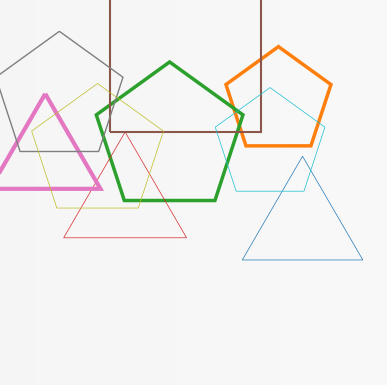[{"shape": "triangle", "thickness": 0.5, "radius": 0.9, "center": [0.781, 0.415]}, {"shape": "pentagon", "thickness": 2.5, "radius": 0.71, "center": [0.719, 0.736]}, {"shape": "pentagon", "thickness": 2.5, "radius": 0.99, "center": [0.438, 0.64]}, {"shape": "triangle", "thickness": 0.5, "radius": 0.92, "center": [0.323, 0.474]}, {"shape": "square", "thickness": 1.5, "radius": 0.97, "center": [0.479, 0.851]}, {"shape": "triangle", "thickness": 3, "radius": 0.82, "center": [0.117, 0.592]}, {"shape": "pentagon", "thickness": 1, "radius": 0.86, "center": [0.153, 0.746]}, {"shape": "pentagon", "thickness": 0.5, "radius": 0.89, "center": [0.252, 0.604]}, {"shape": "pentagon", "thickness": 0.5, "radius": 0.74, "center": [0.697, 0.624]}]